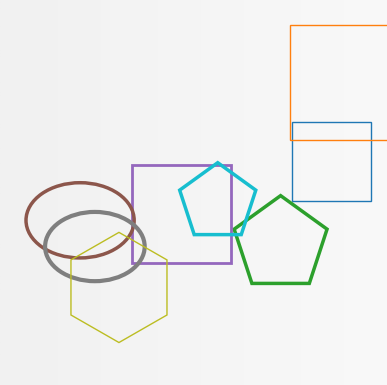[{"shape": "square", "thickness": 1, "radius": 0.51, "center": [0.856, 0.581]}, {"shape": "square", "thickness": 1, "radius": 0.75, "center": [0.897, 0.785]}, {"shape": "pentagon", "thickness": 2.5, "radius": 0.63, "center": [0.724, 0.366]}, {"shape": "square", "thickness": 2, "radius": 0.64, "center": [0.469, 0.444]}, {"shape": "oval", "thickness": 2.5, "radius": 0.7, "center": [0.207, 0.428]}, {"shape": "oval", "thickness": 3, "radius": 0.64, "center": [0.245, 0.36]}, {"shape": "hexagon", "thickness": 1, "radius": 0.72, "center": [0.307, 0.253]}, {"shape": "pentagon", "thickness": 2.5, "radius": 0.52, "center": [0.562, 0.474]}]